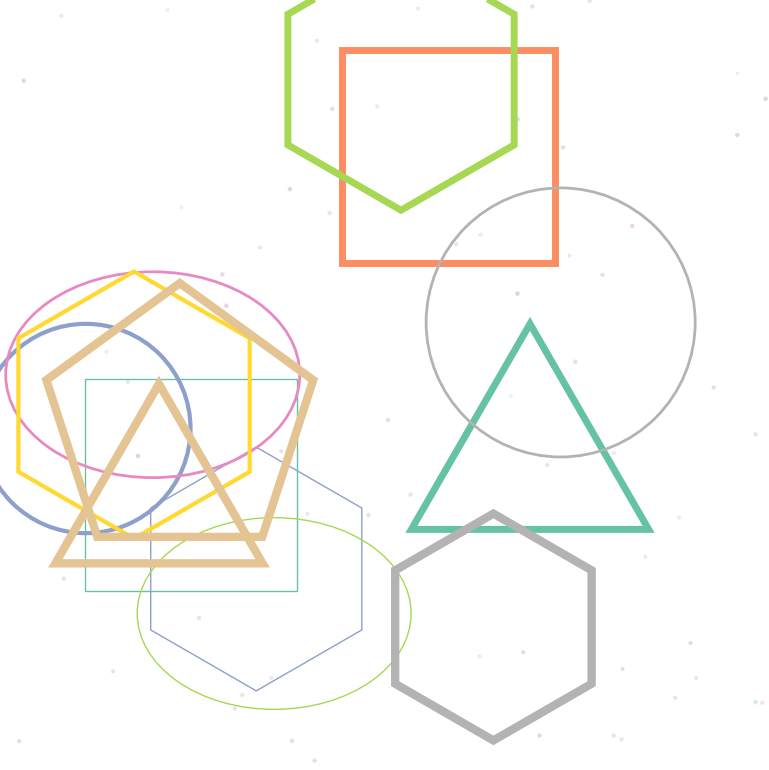[{"shape": "square", "thickness": 0.5, "radius": 0.69, "center": [0.248, 0.37]}, {"shape": "triangle", "thickness": 2.5, "radius": 0.89, "center": [0.688, 0.401]}, {"shape": "square", "thickness": 2.5, "radius": 0.69, "center": [0.582, 0.796]}, {"shape": "hexagon", "thickness": 0.5, "radius": 0.79, "center": [0.333, 0.261]}, {"shape": "circle", "thickness": 1.5, "radius": 0.68, "center": [0.111, 0.443]}, {"shape": "oval", "thickness": 1, "radius": 0.95, "center": [0.198, 0.513]}, {"shape": "hexagon", "thickness": 2.5, "radius": 0.85, "center": [0.521, 0.897]}, {"shape": "oval", "thickness": 0.5, "radius": 0.89, "center": [0.356, 0.203]}, {"shape": "hexagon", "thickness": 1.5, "radius": 0.87, "center": [0.174, 0.474]}, {"shape": "pentagon", "thickness": 3, "radius": 0.91, "center": [0.233, 0.45]}, {"shape": "triangle", "thickness": 3, "radius": 0.78, "center": [0.206, 0.346]}, {"shape": "circle", "thickness": 1, "radius": 0.87, "center": [0.728, 0.581]}, {"shape": "hexagon", "thickness": 3, "radius": 0.74, "center": [0.641, 0.186]}]